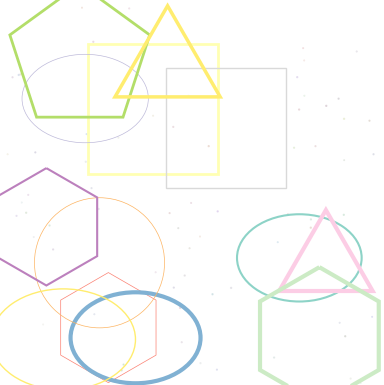[{"shape": "oval", "thickness": 1.5, "radius": 0.81, "center": [0.777, 0.33]}, {"shape": "square", "thickness": 2, "radius": 0.84, "center": [0.397, 0.717]}, {"shape": "oval", "thickness": 0.5, "radius": 0.82, "center": [0.221, 0.744]}, {"shape": "hexagon", "thickness": 0.5, "radius": 0.71, "center": [0.281, 0.149]}, {"shape": "oval", "thickness": 3, "radius": 0.84, "center": [0.352, 0.123]}, {"shape": "circle", "thickness": 0.5, "radius": 0.84, "center": [0.258, 0.317]}, {"shape": "pentagon", "thickness": 2, "radius": 0.95, "center": [0.207, 0.85]}, {"shape": "triangle", "thickness": 3, "radius": 0.7, "center": [0.846, 0.314]}, {"shape": "square", "thickness": 1, "radius": 0.78, "center": [0.587, 0.668]}, {"shape": "hexagon", "thickness": 1.5, "radius": 0.76, "center": [0.12, 0.411]}, {"shape": "hexagon", "thickness": 3, "radius": 0.89, "center": [0.83, 0.128]}, {"shape": "oval", "thickness": 1, "radius": 0.94, "center": [0.164, 0.118]}, {"shape": "triangle", "thickness": 2.5, "radius": 0.79, "center": [0.435, 0.827]}]